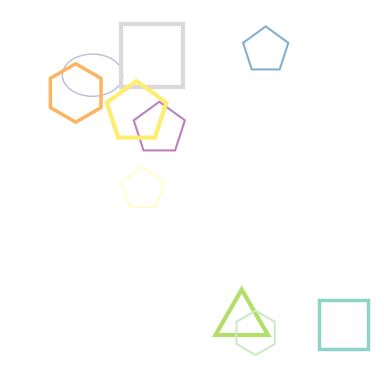[{"shape": "square", "thickness": 2.5, "radius": 0.32, "center": [0.893, 0.157]}, {"shape": "pentagon", "thickness": 1, "radius": 0.29, "center": [0.371, 0.509]}, {"shape": "oval", "thickness": 1, "radius": 0.39, "center": [0.24, 0.805]}, {"shape": "pentagon", "thickness": 1.5, "radius": 0.31, "center": [0.69, 0.87]}, {"shape": "hexagon", "thickness": 2.5, "radius": 0.38, "center": [0.197, 0.759]}, {"shape": "triangle", "thickness": 3, "radius": 0.39, "center": [0.628, 0.169]}, {"shape": "square", "thickness": 3, "radius": 0.4, "center": [0.394, 0.856]}, {"shape": "pentagon", "thickness": 1.5, "radius": 0.35, "center": [0.414, 0.666]}, {"shape": "hexagon", "thickness": 1.5, "radius": 0.29, "center": [0.664, 0.135]}, {"shape": "pentagon", "thickness": 3, "radius": 0.41, "center": [0.355, 0.708]}]